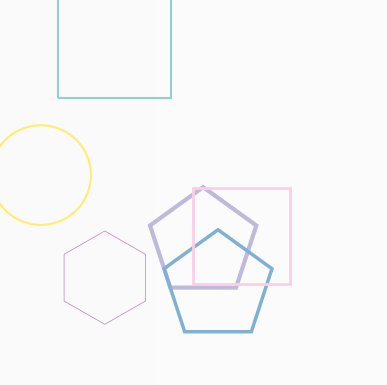[{"shape": "square", "thickness": 1.5, "radius": 0.73, "center": [0.295, 0.892]}, {"shape": "pentagon", "thickness": 3, "radius": 0.72, "center": [0.524, 0.37]}, {"shape": "pentagon", "thickness": 2.5, "radius": 0.73, "center": [0.563, 0.257]}, {"shape": "square", "thickness": 2, "radius": 0.62, "center": [0.623, 0.387]}, {"shape": "hexagon", "thickness": 0.5, "radius": 0.61, "center": [0.27, 0.279]}, {"shape": "circle", "thickness": 1.5, "radius": 0.65, "center": [0.105, 0.545]}]